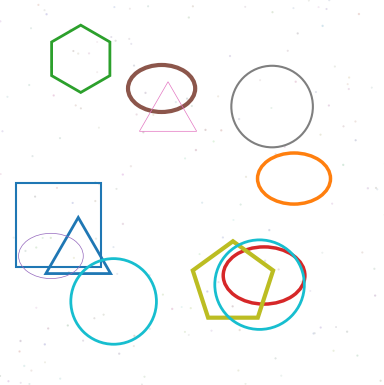[{"shape": "square", "thickness": 1.5, "radius": 0.55, "center": [0.152, 0.416]}, {"shape": "triangle", "thickness": 2, "radius": 0.49, "center": [0.203, 0.338]}, {"shape": "oval", "thickness": 2.5, "radius": 0.47, "center": [0.764, 0.536]}, {"shape": "hexagon", "thickness": 2, "radius": 0.44, "center": [0.21, 0.847]}, {"shape": "oval", "thickness": 2.5, "radius": 0.53, "center": [0.686, 0.284]}, {"shape": "oval", "thickness": 0.5, "radius": 0.42, "center": [0.132, 0.335]}, {"shape": "oval", "thickness": 3, "radius": 0.44, "center": [0.42, 0.77]}, {"shape": "triangle", "thickness": 0.5, "radius": 0.43, "center": [0.436, 0.702]}, {"shape": "circle", "thickness": 1.5, "radius": 0.53, "center": [0.707, 0.723]}, {"shape": "pentagon", "thickness": 3, "radius": 0.55, "center": [0.605, 0.264]}, {"shape": "circle", "thickness": 2, "radius": 0.56, "center": [0.295, 0.217]}, {"shape": "circle", "thickness": 2, "radius": 0.58, "center": [0.674, 0.261]}]